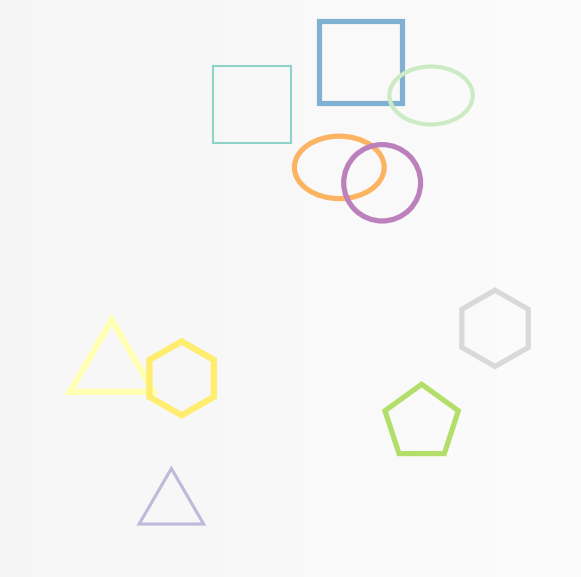[{"shape": "square", "thickness": 1, "radius": 0.33, "center": [0.433, 0.819]}, {"shape": "triangle", "thickness": 3, "radius": 0.42, "center": [0.192, 0.362]}, {"shape": "triangle", "thickness": 1.5, "radius": 0.32, "center": [0.295, 0.124]}, {"shape": "square", "thickness": 2.5, "radius": 0.36, "center": [0.62, 0.891]}, {"shape": "oval", "thickness": 2.5, "radius": 0.39, "center": [0.584, 0.709]}, {"shape": "pentagon", "thickness": 2.5, "radius": 0.33, "center": [0.725, 0.267]}, {"shape": "hexagon", "thickness": 2.5, "radius": 0.33, "center": [0.852, 0.431]}, {"shape": "circle", "thickness": 2.5, "radius": 0.33, "center": [0.657, 0.683]}, {"shape": "oval", "thickness": 2, "radius": 0.36, "center": [0.742, 0.834]}, {"shape": "hexagon", "thickness": 3, "radius": 0.32, "center": [0.312, 0.344]}]